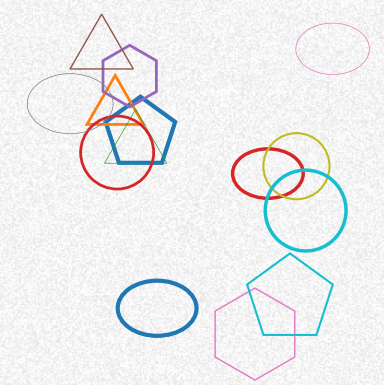[{"shape": "pentagon", "thickness": 3, "radius": 0.47, "center": [0.365, 0.654]}, {"shape": "oval", "thickness": 3, "radius": 0.51, "center": [0.408, 0.199]}, {"shape": "triangle", "thickness": 2, "radius": 0.42, "center": [0.299, 0.719]}, {"shape": "triangle", "thickness": 0.5, "radius": 0.47, "center": [0.352, 0.623]}, {"shape": "oval", "thickness": 2.5, "radius": 0.46, "center": [0.696, 0.549]}, {"shape": "circle", "thickness": 2, "radius": 0.47, "center": [0.304, 0.604]}, {"shape": "hexagon", "thickness": 2, "radius": 0.4, "center": [0.337, 0.802]}, {"shape": "triangle", "thickness": 1, "radius": 0.47, "center": [0.264, 0.868]}, {"shape": "hexagon", "thickness": 1, "radius": 0.6, "center": [0.662, 0.132]}, {"shape": "oval", "thickness": 0.5, "radius": 0.48, "center": [0.864, 0.873]}, {"shape": "oval", "thickness": 0.5, "radius": 0.56, "center": [0.182, 0.731]}, {"shape": "circle", "thickness": 1.5, "radius": 0.43, "center": [0.77, 0.568]}, {"shape": "circle", "thickness": 2.5, "radius": 0.52, "center": [0.794, 0.453]}, {"shape": "pentagon", "thickness": 1.5, "radius": 0.59, "center": [0.753, 0.225]}]